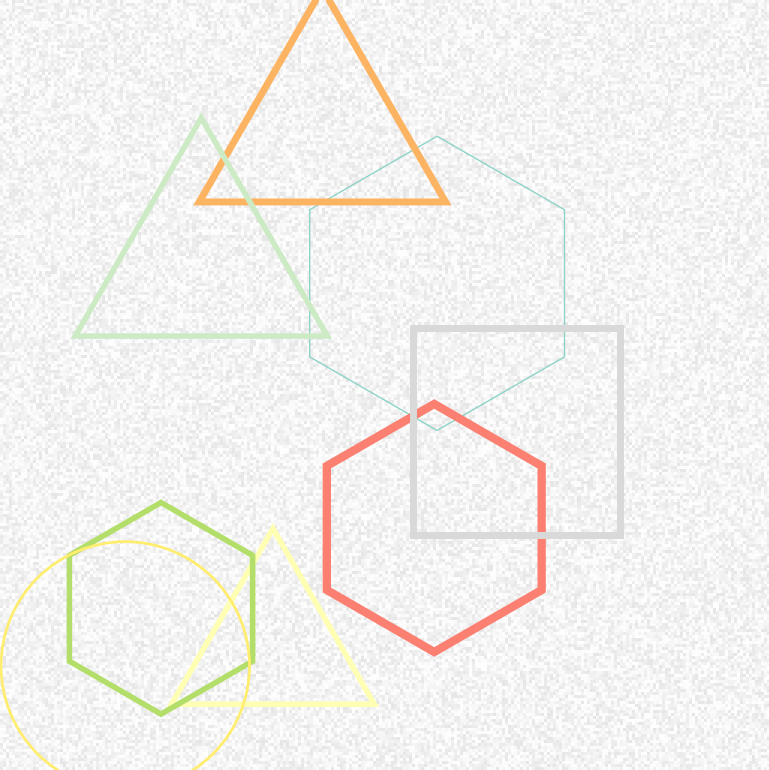[{"shape": "hexagon", "thickness": 0.5, "radius": 0.96, "center": [0.568, 0.632]}, {"shape": "triangle", "thickness": 2, "radius": 0.76, "center": [0.354, 0.161]}, {"shape": "hexagon", "thickness": 3, "radius": 0.81, "center": [0.564, 0.314]}, {"shape": "triangle", "thickness": 2.5, "radius": 0.92, "center": [0.419, 0.83]}, {"shape": "hexagon", "thickness": 2, "radius": 0.69, "center": [0.209, 0.21]}, {"shape": "square", "thickness": 2.5, "radius": 0.67, "center": [0.67, 0.439]}, {"shape": "triangle", "thickness": 2, "radius": 0.95, "center": [0.261, 0.658]}, {"shape": "circle", "thickness": 1, "radius": 0.81, "center": [0.163, 0.135]}]